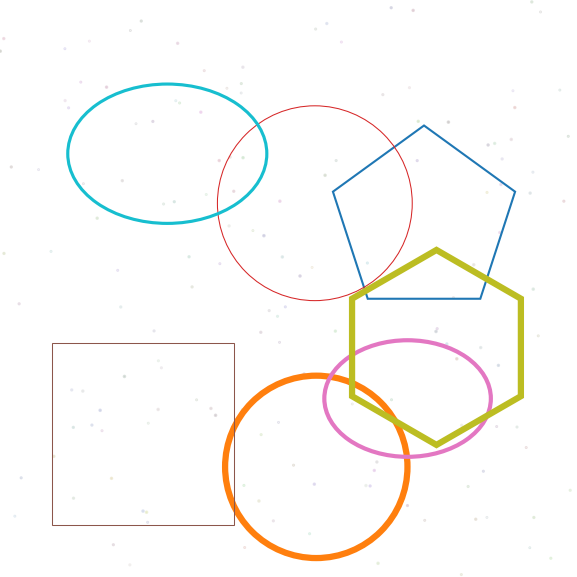[{"shape": "pentagon", "thickness": 1, "radius": 0.83, "center": [0.734, 0.616]}, {"shape": "circle", "thickness": 3, "radius": 0.79, "center": [0.548, 0.191]}, {"shape": "circle", "thickness": 0.5, "radius": 0.84, "center": [0.545, 0.647]}, {"shape": "square", "thickness": 0.5, "radius": 0.79, "center": [0.248, 0.248]}, {"shape": "oval", "thickness": 2, "radius": 0.72, "center": [0.706, 0.309]}, {"shape": "hexagon", "thickness": 3, "radius": 0.84, "center": [0.756, 0.398]}, {"shape": "oval", "thickness": 1.5, "radius": 0.86, "center": [0.29, 0.733]}]